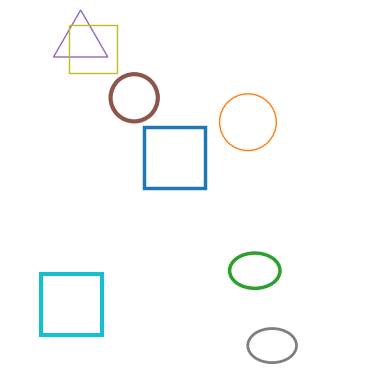[{"shape": "square", "thickness": 2.5, "radius": 0.39, "center": [0.453, 0.591]}, {"shape": "circle", "thickness": 1, "radius": 0.37, "center": [0.644, 0.683]}, {"shape": "oval", "thickness": 2.5, "radius": 0.33, "center": [0.662, 0.297]}, {"shape": "triangle", "thickness": 1, "radius": 0.41, "center": [0.209, 0.893]}, {"shape": "circle", "thickness": 3, "radius": 0.31, "center": [0.349, 0.746]}, {"shape": "oval", "thickness": 2, "radius": 0.32, "center": [0.707, 0.102]}, {"shape": "square", "thickness": 1, "radius": 0.31, "center": [0.242, 0.872]}, {"shape": "square", "thickness": 3, "radius": 0.4, "center": [0.185, 0.21]}]